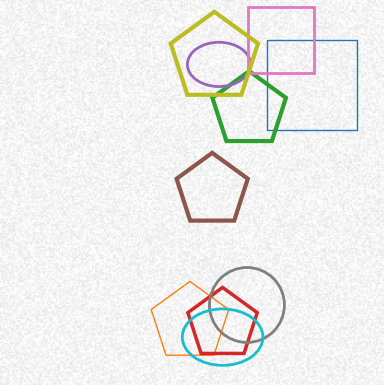[{"shape": "square", "thickness": 1, "radius": 0.59, "center": [0.81, 0.779]}, {"shape": "pentagon", "thickness": 1, "radius": 0.53, "center": [0.493, 0.163]}, {"shape": "pentagon", "thickness": 3, "radius": 0.5, "center": [0.647, 0.715]}, {"shape": "pentagon", "thickness": 2.5, "radius": 0.47, "center": [0.578, 0.159]}, {"shape": "oval", "thickness": 2, "radius": 0.41, "center": [0.569, 0.833]}, {"shape": "pentagon", "thickness": 3, "radius": 0.49, "center": [0.551, 0.506]}, {"shape": "square", "thickness": 2, "radius": 0.43, "center": [0.729, 0.897]}, {"shape": "circle", "thickness": 2, "radius": 0.49, "center": [0.641, 0.208]}, {"shape": "pentagon", "thickness": 3, "radius": 0.6, "center": [0.557, 0.85]}, {"shape": "oval", "thickness": 2, "radius": 0.52, "center": [0.578, 0.124]}]